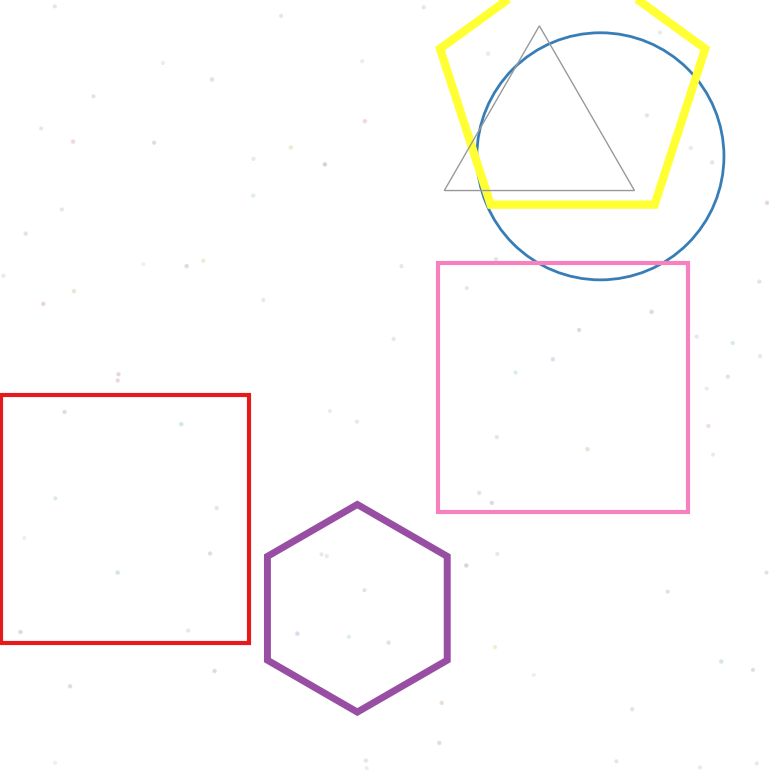[{"shape": "square", "thickness": 1.5, "radius": 0.81, "center": [0.162, 0.326]}, {"shape": "circle", "thickness": 1, "radius": 0.8, "center": [0.78, 0.797]}, {"shape": "hexagon", "thickness": 2.5, "radius": 0.67, "center": [0.464, 0.21]}, {"shape": "pentagon", "thickness": 3, "radius": 0.91, "center": [0.744, 0.881]}, {"shape": "square", "thickness": 1.5, "radius": 0.81, "center": [0.731, 0.497]}, {"shape": "triangle", "thickness": 0.5, "radius": 0.71, "center": [0.7, 0.824]}]